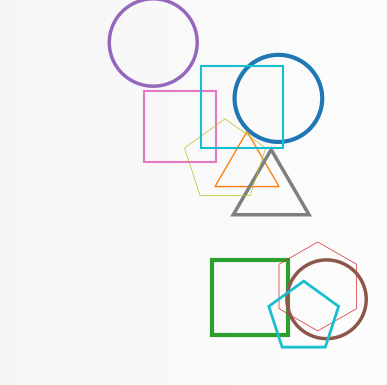[{"shape": "circle", "thickness": 3, "radius": 0.57, "center": [0.718, 0.744]}, {"shape": "triangle", "thickness": 1, "radius": 0.48, "center": [0.638, 0.563]}, {"shape": "square", "thickness": 3, "radius": 0.49, "center": [0.646, 0.226]}, {"shape": "hexagon", "thickness": 0.5, "radius": 0.58, "center": [0.82, 0.256]}, {"shape": "circle", "thickness": 2.5, "radius": 0.57, "center": [0.395, 0.89]}, {"shape": "circle", "thickness": 2.5, "radius": 0.51, "center": [0.843, 0.223]}, {"shape": "square", "thickness": 1.5, "radius": 0.46, "center": [0.465, 0.672]}, {"shape": "triangle", "thickness": 2.5, "radius": 0.56, "center": [0.7, 0.499]}, {"shape": "pentagon", "thickness": 0.5, "radius": 0.55, "center": [0.581, 0.581]}, {"shape": "square", "thickness": 1.5, "radius": 0.53, "center": [0.624, 0.722]}, {"shape": "pentagon", "thickness": 2, "radius": 0.47, "center": [0.784, 0.175]}]